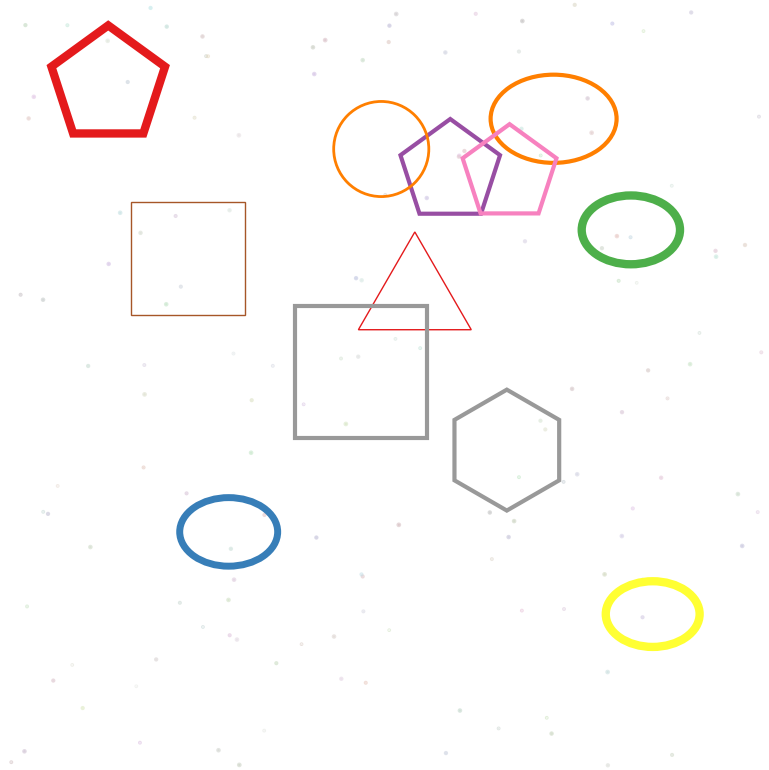[{"shape": "triangle", "thickness": 0.5, "radius": 0.42, "center": [0.539, 0.614]}, {"shape": "pentagon", "thickness": 3, "radius": 0.39, "center": [0.141, 0.889]}, {"shape": "oval", "thickness": 2.5, "radius": 0.32, "center": [0.297, 0.309]}, {"shape": "oval", "thickness": 3, "radius": 0.32, "center": [0.819, 0.701]}, {"shape": "pentagon", "thickness": 1.5, "radius": 0.34, "center": [0.585, 0.777]}, {"shape": "circle", "thickness": 1, "radius": 0.31, "center": [0.495, 0.806]}, {"shape": "oval", "thickness": 1.5, "radius": 0.41, "center": [0.719, 0.846]}, {"shape": "oval", "thickness": 3, "radius": 0.3, "center": [0.848, 0.202]}, {"shape": "square", "thickness": 0.5, "radius": 0.37, "center": [0.244, 0.664]}, {"shape": "pentagon", "thickness": 1.5, "radius": 0.32, "center": [0.662, 0.775]}, {"shape": "hexagon", "thickness": 1.5, "radius": 0.39, "center": [0.658, 0.415]}, {"shape": "square", "thickness": 1.5, "radius": 0.43, "center": [0.469, 0.517]}]